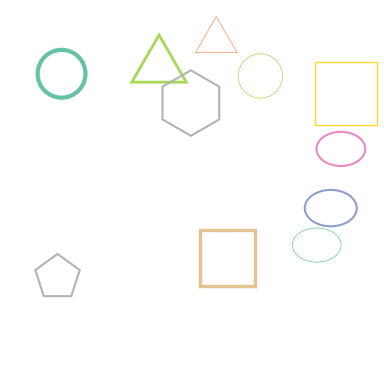[{"shape": "circle", "thickness": 3, "radius": 0.31, "center": [0.16, 0.808]}, {"shape": "oval", "thickness": 0.5, "radius": 0.32, "center": [0.823, 0.363]}, {"shape": "triangle", "thickness": 0.5, "radius": 0.31, "center": [0.562, 0.895]}, {"shape": "oval", "thickness": 1.5, "radius": 0.34, "center": [0.859, 0.459]}, {"shape": "oval", "thickness": 1.5, "radius": 0.32, "center": [0.885, 0.613]}, {"shape": "circle", "thickness": 0.5, "radius": 0.29, "center": [0.676, 0.803]}, {"shape": "triangle", "thickness": 2, "radius": 0.41, "center": [0.413, 0.827]}, {"shape": "square", "thickness": 1, "radius": 0.41, "center": [0.899, 0.758]}, {"shape": "square", "thickness": 2.5, "radius": 0.36, "center": [0.591, 0.331]}, {"shape": "hexagon", "thickness": 1.5, "radius": 0.43, "center": [0.496, 0.732]}, {"shape": "pentagon", "thickness": 1.5, "radius": 0.3, "center": [0.149, 0.28]}]